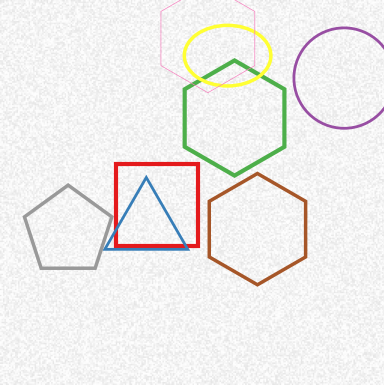[{"shape": "square", "thickness": 3, "radius": 0.53, "center": [0.407, 0.467]}, {"shape": "triangle", "thickness": 2, "radius": 0.62, "center": [0.38, 0.415]}, {"shape": "hexagon", "thickness": 3, "radius": 0.75, "center": [0.609, 0.693]}, {"shape": "circle", "thickness": 2, "radius": 0.65, "center": [0.894, 0.797]}, {"shape": "oval", "thickness": 2.5, "radius": 0.56, "center": [0.591, 0.855]}, {"shape": "hexagon", "thickness": 2.5, "radius": 0.72, "center": [0.669, 0.405]}, {"shape": "hexagon", "thickness": 0.5, "radius": 0.7, "center": [0.54, 0.9]}, {"shape": "pentagon", "thickness": 2.5, "radius": 0.6, "center": [0.177, 0.4]}]